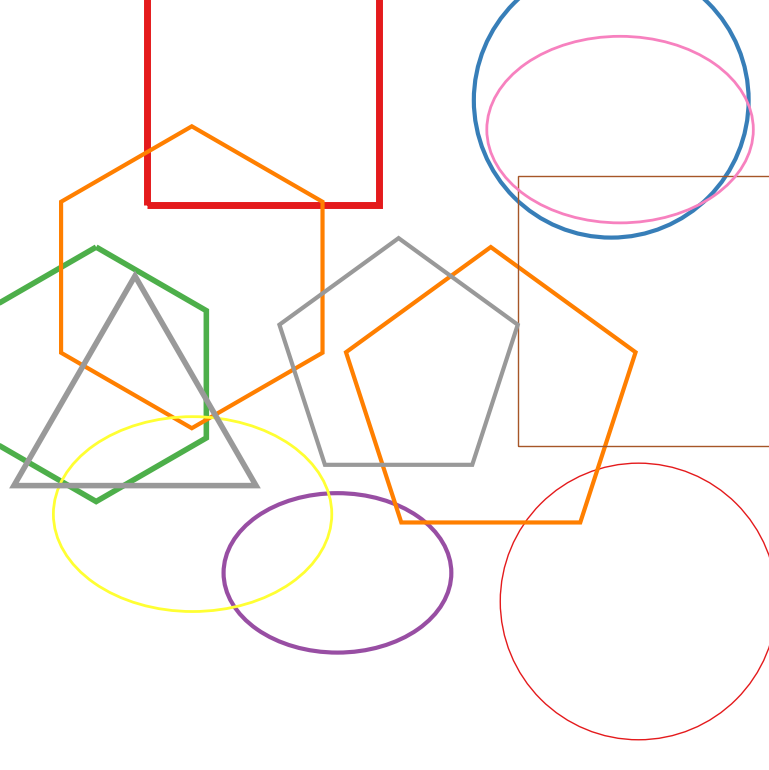[{"shape": "square", "thickness": 2.5, "radius": 0.76, "center": [0.341, 0.885]}, {"shape": "circle", "thickness": 0.5, "radius": 0.9, "center": [0.829, 0.219]}, {"shape": "circle", "thickness": 1.5, "radius": 0.89, "center": [0.794, 0.87]}, {"shape": "hexagon", "thickness": 2, "radius": 0.83, "center": [0.125, 0.514]}, {"shape": "oval", "thickness": 1.5, "radius": 0.74, "center": [0.438, 0.256]}, {"shape": "hexagon", "thickness": 1.5, "radius": 0.98, "center": [0.249, 0.64]}, {"shape": "pentagon", "thickness": 1.5, "radius": 0.99, "center": [0.637, 0.481]}, {"shape": "oval", "thickness": 1, "radius": 0.9, "center": [0.25, 0.332]}, {"shape": "square", "thickness": 0.5, "radius": 0.87, "center": [0.848, 0.596]}, {"shape": "oval", "thickness": 1, "radius": 0.87, "center": [0.805, 0.832]}, {"shape": "pentagon", "thickness": 1.5, "radius": 0.81, "center": [0.518, 0.528]}, {"shape": "triangle", "thickness": 2, "radius": 0.91, "center": [0.175, 0.46]}]